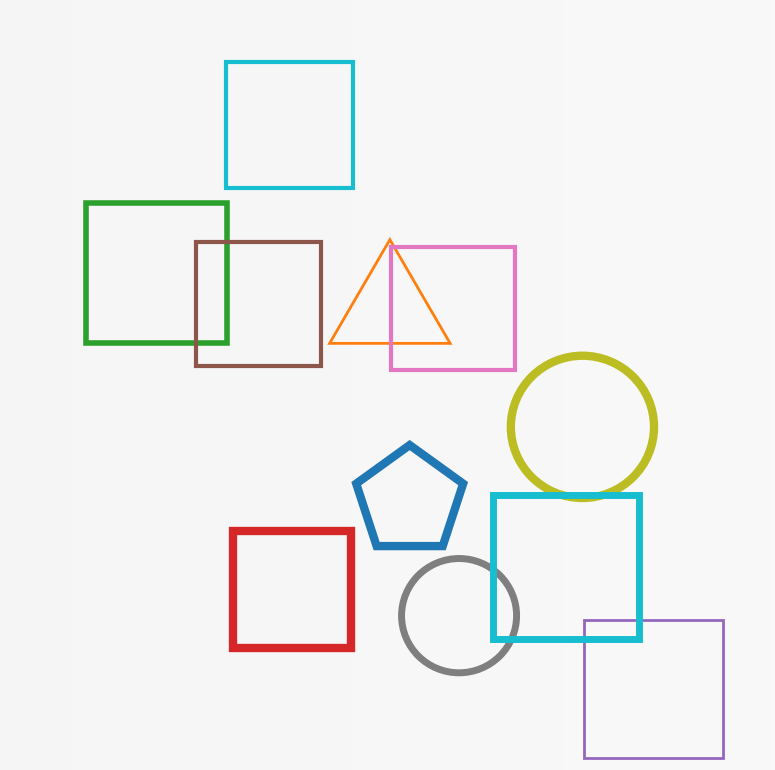[{"shape": "pentagon", "thickness": 3, "radius": 0.36, "center": [0.529, 0.349]}, {"shape": "triangle", "thickness": 1, "radius": 0.45, "center": [0.503, 0.599]}, {"shape": "square", "thickness": 2, "radius": 0.45, "center": [0.202, 0.646]}, {"shape": "square", "thickness": 3, "radius": 0.38, "center": [0.377, 0.235]}, {"shape": "square", "thickness": 1, "radius": 0.45, "center": [0.843, 0.105]}, {"shape": "square", "thickness": 1.5, "radius": 0.4, "center": [0.334, 0.605]}, {"shape": "square", "thickness": 1.5, "radius": 0.4, "center": [0.585, 0.6]}, {"shape": "circle", "thickness": 2.5, "radius": 0.37, "center": [0.592, 0.2]}, {"shape": "circle", "thickness": 3, "radius": 0.46, "center": [0.752, 0.446]}, {"shape": "square", "thickness": 2.5, "radius": 0.47, "center": [0.73, 0.263]}, {"shape": "square", "thickness": 1.5, "radius": 0.41, "center": [0.373, 0.838]}]